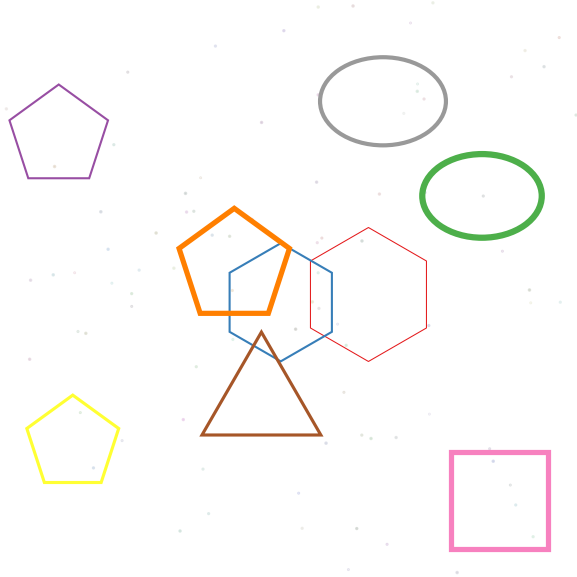[{"shape": "hexagon", "thickness": 0.5, "radius": 0.58, "center": [0.638, 0.489]}, {"shape": "hexagon", "thickness": 1, "radius": 0.51, "center": [0.486, 0.476]}, {"shape": "oval", "thickness": 3, "radius": 0.52, "center": [0.835, 0.66]}, {"shape": "pentagon", "thickness": 1, "radius": 0.45, "center": [0.102, 0.763]}, {"shape": "pentagon", "thickness": 2.5, "radius": 0.5, "center": [0.406, 0.538]}, {"shape": "pentagon", "thickness": 1.5, "radius": 0.42, "center": [0.126, 0.231]}, {"shape": "triangle", "thickness": 1.5, "radius": 0.59, "center": [0.453, 0.305]}, {"shape": "square", "thickness": 2.5, "radius": 0.42, "center": [0.865, 0.132]}, {"shape": "oval", "thickness": 2, "radius": 0.55, "center": [0.663, 0.824]}]